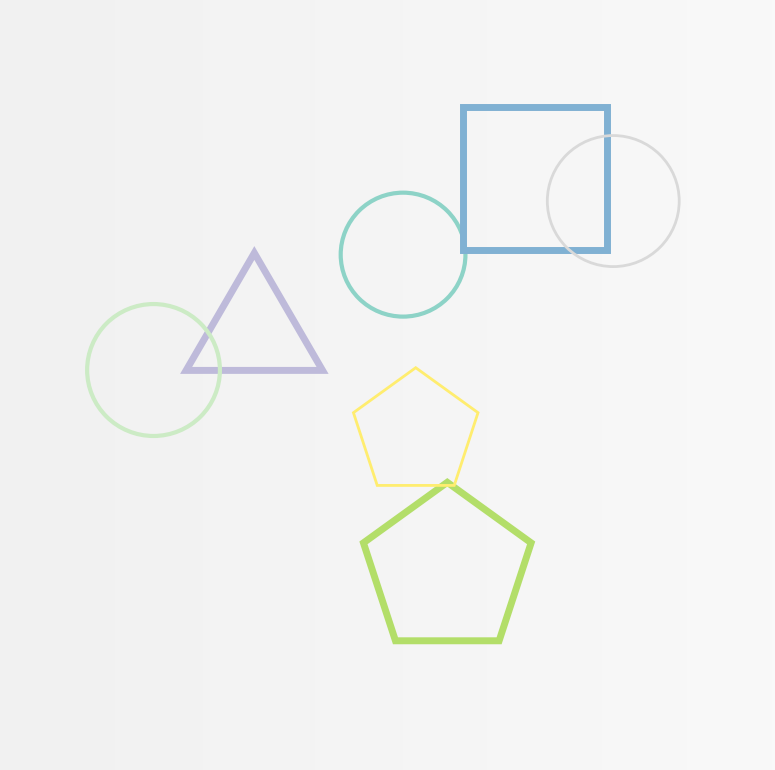[{"shape": "circle", "thickness": 1.5, "radius": 0.4, "center": [0.52, 0.669]}, {"shape": "triangle", "thickness": 2.5, "radius": 0.51, "center": [0.328, 0.57]}, {"shape": "square", "thickness": 2.5, "radius": 0.46, "center": [0.69, 0.768]}, {"shape": "pentagon", "thickness": 2.5, "radius": 0.57, "center": [0.577, 0.26]}, {"shape": "circle", "thickness": 1, "radius": 0.43, "center": [0.791, 0.739]}, {"shape": "circle", "thickness": 1.5, "radius": 0.43, "center": [0.198, 0.519]}, {"shape": "pentagon", "thickness": 1, "radius": 0.42, "center": [0.536, 0.438]}]